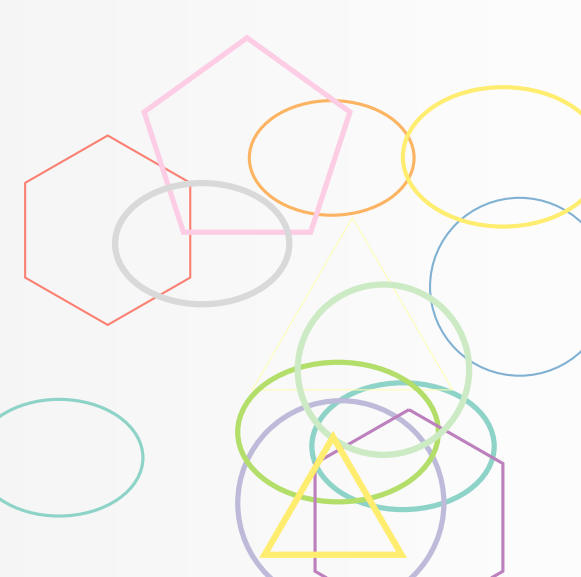[{"shape": "oval", "thickness": 2.5, "radius": 0.78, "center": [0.693, 0.226]}, {"shape": "oval", "thickness": 1.5, "radius": 0.72, "center": [0.102, 0.207]}, {"shape": "triangle", "thickness": 0.5, "radius": 0.99, "center": [0.606, 0.423]}, {"shape": "circle", "thickness": 2.5, "radius": 0.89, "center": [0.586, 0.128]}, {"shape": "hexagon", "thickness": 1, "radius": 0.82, "center": [0.185, 0.601]}, {"shape": "circle", "thickness": 1, "radius": 0.77, "center": [0.894, 0.503]}, {"shape": "oval", "thickness": 1.5, "radius": 0.71, "center": [0.571, 0.726]}, {"shape": "oval", "thickness": 2.5, "radius": 0.86, "center": [0.582, 0.251]}, {"shape": "pentagon", "thickness": 2.5, "radius": 0.93, "center": [0.425, 0.748]}, {"shape": "oval", "thickness": 3, "radius": 0.75, "center": [0.348, 0.577]}, {"shape": "hexagon", "thickness": 1.5, "radius": 0.93, "center": [0.704, 0.103]}, {"shape": "circle", "thickness": 3, "radius": 0.74, "center": [0.66, 0.359]}, {"shape": "oval", "thickness": 2, "radius": 0.86, "center": [0.866, 0.727]}, {"shape": "triangle", "thickness": 3, "radius": 0.68, "center": [0.573, 0.107]}]